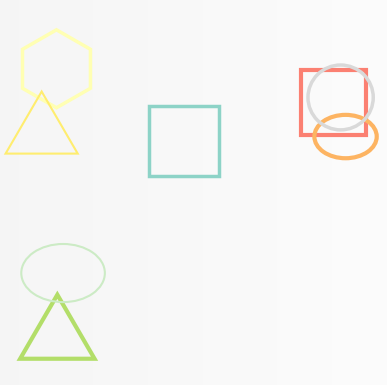[{"shape": "square", "thickness": 2.5, "radius": 0.45, "center": [0.475, 0.634]}, {"shape": "hexagon", "thickness": 2.5, "radius": 0.51, "center": [0.146, 0.821]}, {"shape": "square", "thickness": 3, "radius": 0.42, "center": [0.86, 0.734]}, {"shape": "oval", "thickness": 3, "radius": 0.4, "center": [0.892, 0.645]}, {"shape": "triangle", "thickness": 3, "radius": 0.55, "center": [0.148, 0.124]}, {"shape": "circle", "thickness": 2.5, "radius": 0.42, "center": [0.879, 0.747]}, {"shape": "oval", "thickness": 1.5, "radius": 0.54, "center": [0.163, 0.291]}, {"shape": "triangle", "thickness": 1.5, "radius": 0.54, "center": [0.107, 0.655]}]